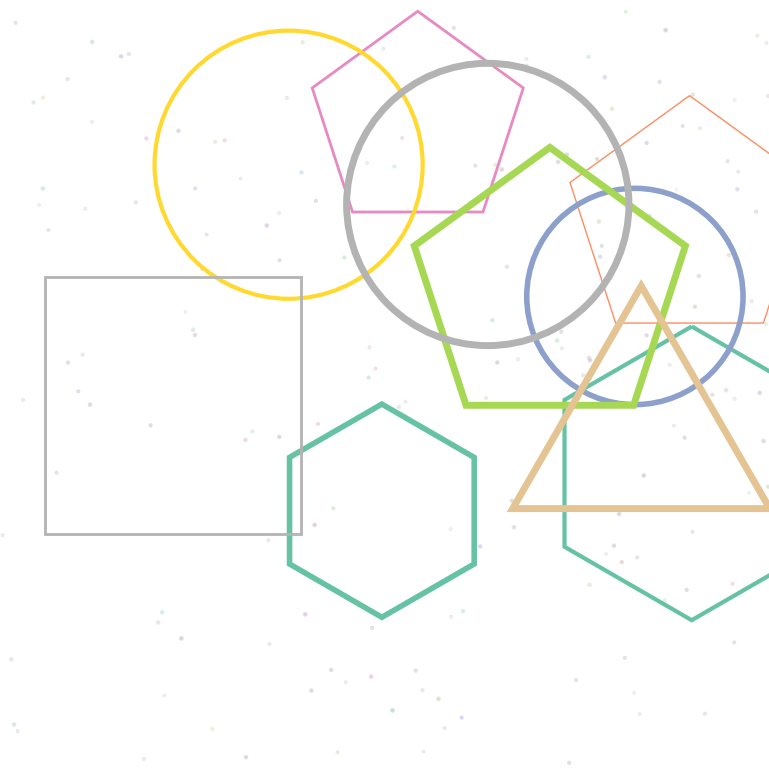[{"shape": "hexagon", "thickness": 1.5, "radius": 0.95, "center": [0.898, 0.385]}, {"shape": "hexagon", "thickness": 2, "radius": 0.69, "center": [0.496, 0.337]}, {"shape": "pentagon", "thickness": 0.5, "radius": 0.82, "center": [0.896, 0.713]}, {"shape": "circle", "thickness": 2, "radius": 0.7, "center": [0.825, 0.615]}, {"shape": "pentagon", "thickness": 1, "radius": 0.72, "center": [0.543, 0.841]}, {"shape": "pentagon", "thickness": 2.5, "radius": 0.93, "center": [0.714, 0.623]}, {"shape": "circle", "thickness": 1.5, "radius": 0.87, "center": [0.375, 0.786]}, {"shape": "triangle", "thickness": 2.5, "radius": 0.96, "center": [0.833, 0.436]}, {"shape": "square", "thickness": 1, "radius": 0.83, "center": [0.225, 0.473]}, {"shape": "circle", "thickness": 2.5, "radius": 0.92, "center": [0.633, 0.734]}]